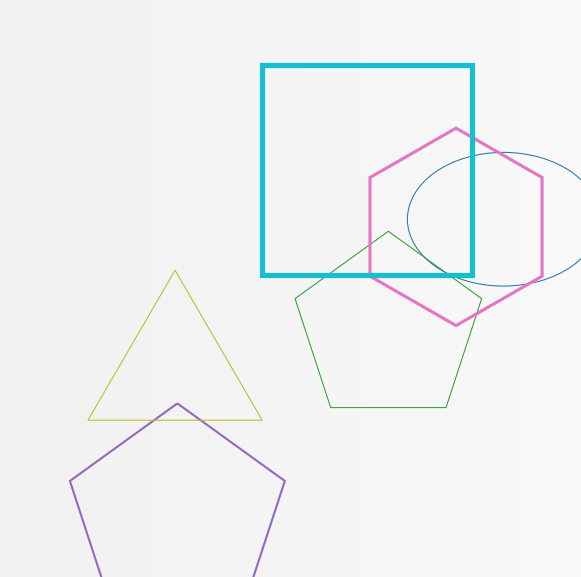[{"shape": "oval", "thickness": 0.5, "radius": 0.83, "center": [0.866, 0.62]}, {"shape": "pentagon", "thickness": 0.5, "radius": 0.84, "center": [0.668, 0.43]}, {"shape": "pentagon", "thickness": 1, "radius": 0.97, "center": [0.305, 0.106]}, {"shape": "hexagon", "thickness": 1.5, "radius": 0.85, "center": [0.785, 0.606]}, {"shape": "triangle", "thickness": 0.5, "radius": 0.87, "center": [0.301, 0.358]}, {"shape": "square", "thickness": 2.5, "radius": 0.91, "center": [0.631, 0.705]}]